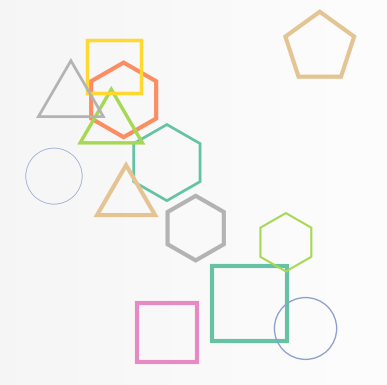[{"shape": "hexagon", "thickness": 2, "radius": 0.49, "center": [0.431, 0.578]}, {"shape": "square", "thickness": 3, "radius": 0.49, "center": [0.644, 0.211]}, {"shape": "hexagon", "thickness": 3, "radius": 0.48, "center": [0.319, 0.741]}, {"shape": "circle", "thickness": 1, "radius": 0.4, "center": [0.788, 0.147]}, {"shape": "circle", "thickness": 0.5, "radius": 0.36, "center": [0.139, 0.543]}, {"shape": "square", "thickness": 3, "radius": 0.38, "center": [0.431, 0.137]}, {"shape": "hexagon", "thickness": 1.5, "radius": 0.38, "center": [0.738, 0.371]}, {"shape": "triangle", "thickness": 2.5, "radius": 0.46, "center": [0.287, 0.675]}, {"shape": "square", "thickness": 2.5, "radius": 0.35, "center": [0.294, 0.828]}, {"shape": "pentagon", "thickness": 3, "radius": 0.47, "center": [0.825, 0.876]}, {"shape": "triangle", "thickness": 3, "radius": 0.43, "center": [0.325, 0.485]}, {"shape": "triangle", "thickness": 2, "radius": 0.48, "center": [0.183, 0.745]}, {"shape": "hexagon", "thickness": 3, "radius": 0.42, "center": [0.505, 0.407]}]